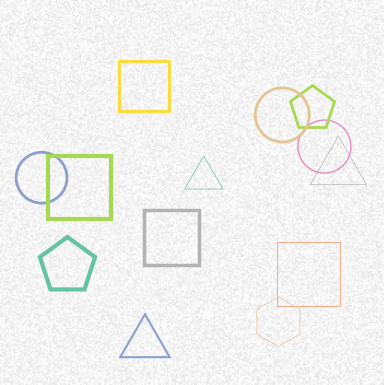[{"shape": "triangle", "thickness": 0.5, "radius": 0.29, "center": [0.529, 0.538]}, {"shape": "pentagon", "thickness": 3, "radius": 0.38, "center": [0.175, 0.309]}, {"shape": "square", "thickness": 0.5, "radius": 0.41, "center": [0.802, 0.289]}, {"shape": "triangle", "thickness": 1.5, "radius": 0.37, "center": [0.377, 0.109]}, {"shape": "circle", "thickness": 2, "radius": 0.33, "center": [0.108, 0.538]}, {"shape": "circle", "thickness": 1, "radius": 0.34, "center": [0.843, 0.619]}, {"shape": "square", "thickness": 3, "radius": 0.41, "center": [0.207, 0.514]}, {"shape": "pentagon", "thickness": 2, "radius": 0.3, "center": [0.812, 0.718]}, {"shape": "square", "thickness": 2, "radius": 0.32, "center": [0.374, 0.777]}, {"shape": "circle", "thickness": 2, "radius": 0.35, "center": [0.733, 0.701]}, {"shape": "hexagon", "thickness": 0.5, "radius": 0.32, "center": [0.723, 0.164]}, {"shape": "square", "thickness": 2.5, "radius": 0.36, "center": [0.445, 0.382]}, {"shape": "triangle", "thickness": 0.5, "radius": 0.42, "center": [0.879, 0.562]}]